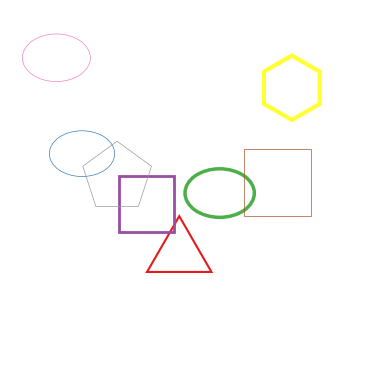[{"shape": "triangle", "thickness": 1.5, "radius": 0.48, "center": [0.466, 0.342]}, {"shape": "oval", "thickness": 0.5, "radius": 0.42, "center": [0.213, 0.601]}, {"shape": "oval", "thickness": 2.5, "radius": 0.45, "center": [0.571, 0.499]}, {"shape": "square", "thickness": 2, "radius": 0.36, "center": [0.381, 0.471]}, {"shape": "hexagon", "thickness": 3, "radius": 0.42, "center": [0.758, 0.772]}, {"shape": "square", "thickness": 0.5, "radius": 0.44, "center": [0.721, 0.525]}, {"shape": "oval", "thickness": 0.5, "radius": 0.44, "center": [0.146, 0.85]}, {"shape": "pentagon", "thickness": 0.5, "radius": 0.47, "center": [0.304, 0.539]}]